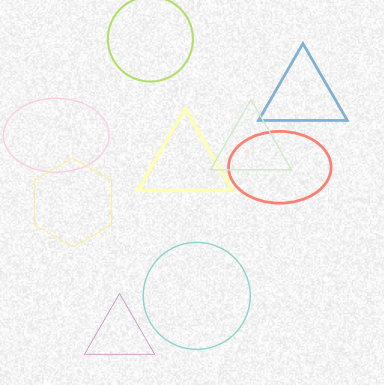[{"shape": "circle", "thickness": 1, "radius": 0.7, "center": [0.511, 0.231]}, {"shape": "triangle", "thickness": 2.5, "radius": 0.71, "center": [0.481, 0.576]}, {"shape": "oval", "thickness": 2, "radius": 0.67, "center": [0.727, 0.566]}, {"shape": "triangle", "thickness": 2, "radius": 0.67, "center": [0.787, 0.754]}, {"shape": "circle", "thickness": 1.5, "radius": 0.55, "center": [0.391, 0.899]}, {"shape": "oval", "thickness": 1, "radius": 0.69, "center": [0.146, 0.649]}, {"shape": "triangle", "thickness": 0.5, "radius": 0.53, "center": [0.311, 0.132]}, {"shape": "triangle", "thickness": 1, "radius": 0.61, "center": [0.652, 0.62]}, {"shape": "hexagon", "thickness": 0.5, "radius": 0.58, "center": [0.189, 0.474]}]